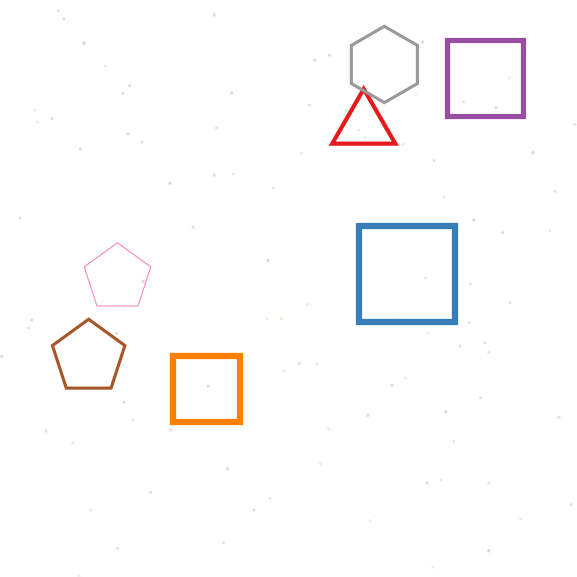[{"shape": "triangle", "thickness": 2, "radius": 0.32, "center": [0.63, 0.782]}, {"shape": "square", "thickness": 3, "radius": 0.41, "center": [0.704, 0.525]}, {"shape": "square", "thickness": 2.5, "radius": 0.33, "center": [0.839, 0.864]}, {"shape": "square", "thickness": 3, "radius": 0.29, "center": [0.357, 0.326]}, {"shape": "pentagon", "thickness": 1.5, "radius": 0.33, "center": [0.154, 0.38]}, {"shape": "pentagon", "thickness": 0.5, "radius": 0.3, "center": [0.203, 0.518]}, {"shape": "hexagon", "thickness": 1.5, "radius": 0.33, "center": [0.666, 0.888]}]